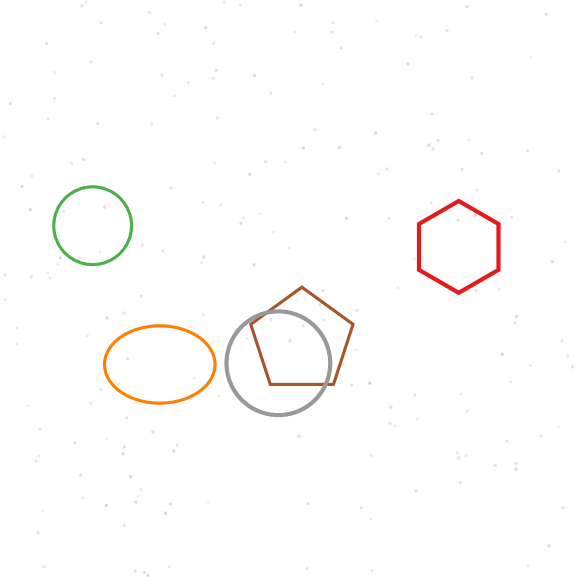[{"shape": "hexagon", "thickness": 2, "radius": 0.4, "center": [0.794, 0.572]}, {"shape": "circle", "thickness": 1.5, "radius": 0.34, "center": [0.16, 0.608]}, {"shape": "oval", "thickness": 1.5, "radius": 0.48, "center": [0.277, 0.368]}, {"shape": "pentagon", "thickness": 1.5, "radius": 0.47, "center": [0.523, 0.409]}, {"shape": "circle", "thickness": 2, "radius": 0.45, "center": [0.482, 0.37]}]